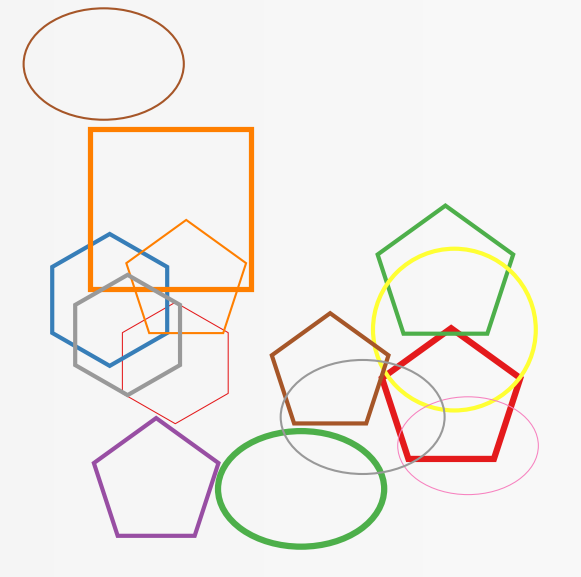[{"shape": "pentagon", "thickness": 3, "radius": 0.63, "center": [0.776, 0.306]}, {"shape": "hexagon", "thickness": 0.5, "radius": 0.53, "center": [0.302, 0.371]}, {"shape": "hexagon", "thickness": 2, "radius": 0.57, "center": [0.189, 0.48]}, {"shape": "oval", "thickness": 3, "radius": 0.71, "center": [0.518, 0.153]}, {"shape": "pentagon", "thickness": 2, "radius": 0.61, "center": [0.766, 0.521]}, {"shape": "pentagon", "thickness": 2, "radius": 0.56, "center": [0.269, 0.162]}, {"shape": "square", "thickness": 2.5, "radius": 0.69, "center": [0.293, 0.637]}, {"shape": "pentagon", "thickness": 1, "radius": 0.54, "center": [0.32, 0.51]}, {"shape": "circle", "thickness": 2, "radius": 0.7, "center": [0.782, 0.428]}, {"shape": "oval", "thickness": 1, "radius": 0.69, "center": [0.178, 0.888]}, {"shape": "pentagon", "thickness": 2, "radius": 0.53, "center": [0.568, 0.351]}, {"shape": "oval", "thickness": 0.5, "radius": 0.6, "center": [0.805, 0.227]}, {"shape": "hexagon", "thickness": 2, "radius": 0.52, "center": [0.22, 0.419]}, {"shape": "oval", "thickness": 1, "radius": 0.71, "center": [0.624, 0.277]}]